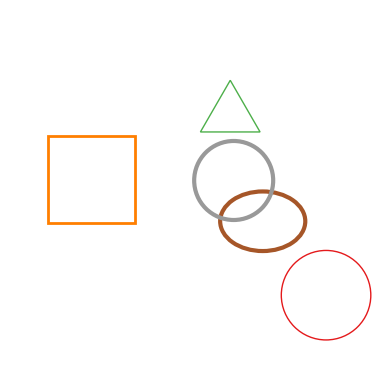[{"shape": "circle", "thickness": 1, "radius": 0.58, "center": [0.847, 0.233]}, {"shape": "triangle", "thickness": 1, "radius": 0.45, "center": [0.598, 0.702]}, {"shape": "square", "thickness": 2, "radius": 0.57, "center": [0.237, 0.534]}, {"shape": "oval", "thickness": 3, "radius": 0.55, "center": [0.682, 0.425]}, {"shape": "circle", "thickness": 3, "radius": 0.51, "center": [0.607, 0.531]}]